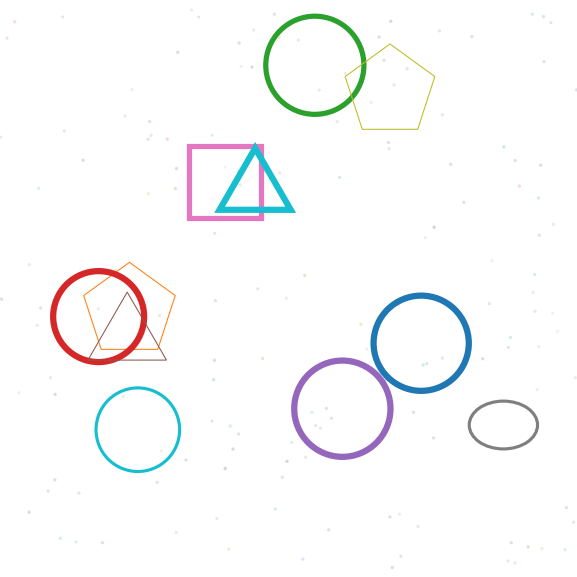[{"shape": "circle", "thickness": 3, "radius": 0.41, "center": [0.729, 0.405]}, {"shape": "pentagon", "thickness": 0.5, "radius": 0.42, "center": [0.224, 0.462]}, {"shape": "circle", "thickness": 2.5, "radius": 0.42, "center": [0.545, 0.886]}, {"shape": "circle", "thickness": 3, "radius": 0.39, "center": [0.171, 0.451]}, {"shape": "circle", "thickness": 3, "radius": 0.42, "center": [0.593, 0.291]}, {"shape": "triangle", "thickness": 0.5, "radius": 0.39, "center": [0.22, 0.415]}, {"shape": "square", "thickness": 2.5, "radius": 0.31, "center": [0.39, 0.684]}, {"shape": "oval", "thickness": 1.5, "radius": 0.3, "center": [0.872, 0.263]}, {"shape": "pentagon", "thickness": 0.5, "radius": 0.41, "center": [0.675, 0.841]}, {"shape": "triangle", "thickness": 3, "radius": 0.36, "center": [0.442, 0.671]}, {"shape": "circle", "thickness": 1.5, "radius": 0.36, "center": [0.239, 0.255]}]